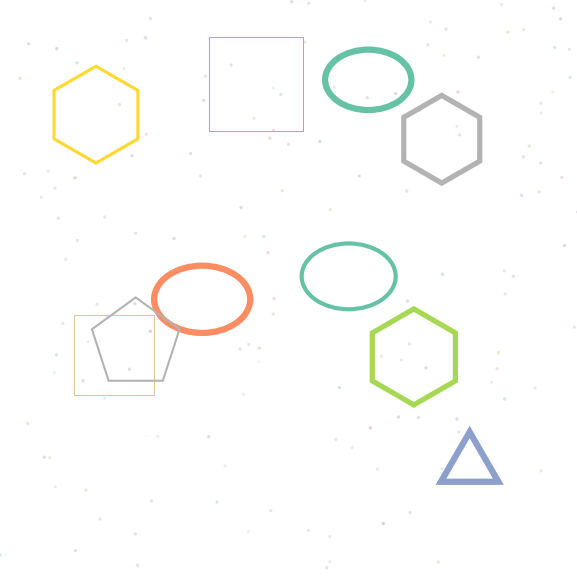[{"shape": "oval", "thickness": 3, "radius": 0.37, "center": [0.638, 0.861]}, {"shape": "oval", "thickness": 2, "radius": 0.41, "center": [0.604, 0.521]}, {"shape": "oval", "thickness": 3, "radius": 0.42, "center": [0.35, 0.481]}, {"shape": "triangle", "thickness": 3, "radius": 0.29, "center": [0.813, 0.194]}, {"shape": "square", "thickness": 0.5, "radius": 0.41, "center": [0.444, 0.854]}, {"shape": "hexagon", "thickness": 2.5, "radius": 0.42, "center": [0.717, 0.381]}, {"shape": "hexagon", "thickness": 1.5, "radius": 0.42, "center": [0.166, 0.801]}, {"shape": "square", "thickness": 0.5, "radius": 0.35, "center": [0.197, 0.385]}, {"shape": "pentagon", "thickness": 1, "radius": 0.4, "center": [0.235, 0.404]}, {"shape": "hexagon", "thickness": 2.5, "radius": 0.38, "center": [0.765, 0.758]}]